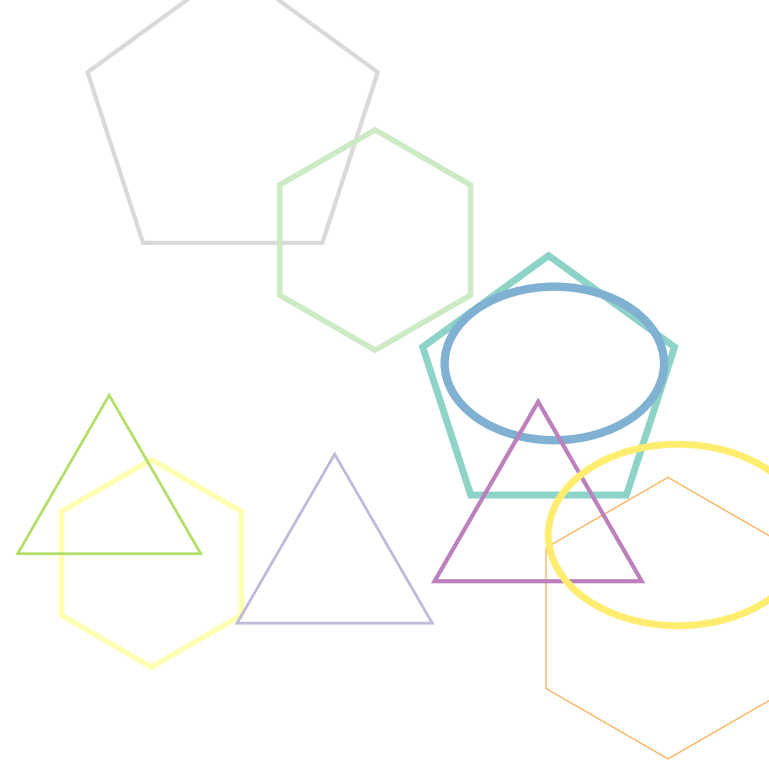[{"shape": "pentagon", "thickness": 2.5, "radius": 0.86, "center": [0.712, 0.496]}, {"shape": "hexagon", "thickness": 2, "radius": 0.67, "center": [0.197, 0.268]}, {"shape": "triangle", "thickness": 1, "radius": 0.73, "center": [0.435, 0.264]}, {"shape": "oval", "thickness": 3, "radius": 0.71, "center": [0.72, 0.528]}, {"shape": "hexagon", "thickness": 0.5, "radius": 0.91, "center": [0.868, 0.197]}, {"shape": "triangle", "thickness": 1, "radius": 0.69, "center": [0.142, 0.35]}, {"shape": "pentagon", "thickness": 1.5, "radius": 0.99, "center": [0.302, 0.845]}, {"shape": "triangle", "thickness": 1.5, "radius": 0.78, "center": [0.699, 0.323]}, {"shape": "hexagon", "thickness": 2, "radius": 0.72, "center": [0.487, 0.688]}, {"shape": "oval", "thickness": 2.5, "radius": 0.84, "center": [0.88, 0.305]}]